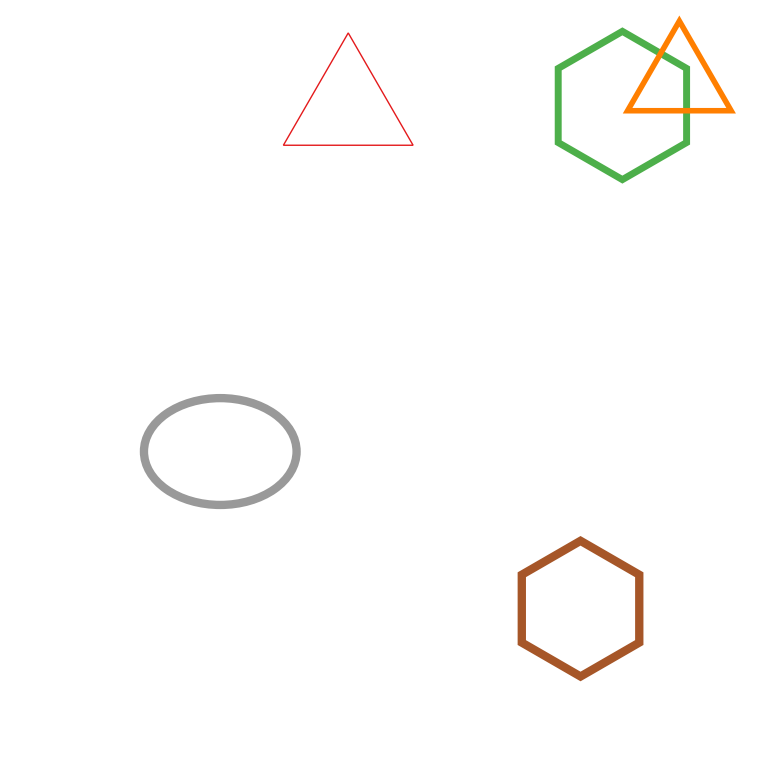[{"shape": "triangle", "thickness": 0.5, "radius": 0.49, "center": [0.452, 0.86]}, {"shape": "hexagon", "thickness": 2.5, "radius": 0.48, "center": [0.808, 0.863]}, {"shape": "triangle", "thickness": 2, "radius": 0.39, "center": [0.882, 0.895]}, {"shape": "hexagon", "thickness": 3, "radius": 0.44, "center": [0.754, 0.21]}, {"shape": "oval", "thickness": 3, "radius": 0.5, "center": [0.286, 0.414]}]